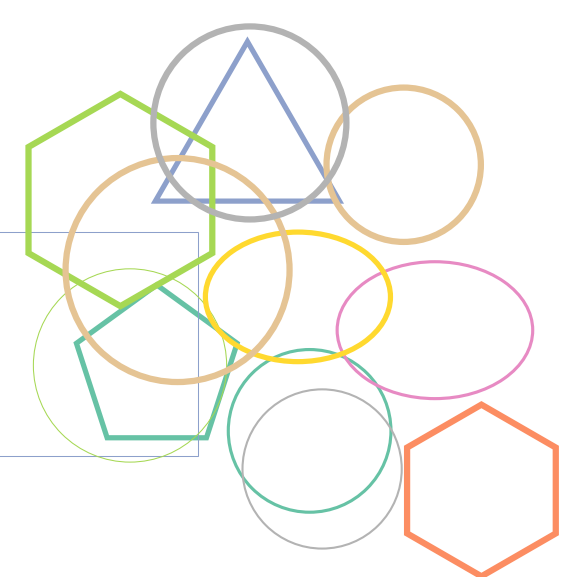[{"shape": "circle", "thickness": 1.5, "radius": 0.7, "center": [0.536, 0.253]}, {"shape": "pentagon", "thickness": 2.5, "radius": 0.73, "center": [0.271, 0.359]}, {"shape": "hexagon", "thickness": 3, "radius": 0.74, "center": [0.834, 0.15]}, {"shape": "triangle", "thickness": 2.5, "radius": 0.92, "center": [0.428, 0.743]}, {"shape": "square", "thickness": 0.5, "radius": 0.97, "center": [0.148, 0.404]}, {"shape": "oval", "thickness": 1.5, "radius": 0.85, "center": [0.753, 0.427]}, {"shape": "circle", "thickness": 0.5, "radius": 0.84, "center": [0.225, 0.366]}, {"shape": "hexagon", "thickness": 3, "radius": 0.92, "center": [0.208, 0.653]}, {"shape": "oval", "thickness": 2.5, "radius": 0.8, "center": [0.516, 0.485]}, {"shape": "circle", "thickness": 3, "radius": 0.97, "center": [0.307, 0.532]}, {"shape": "circle", "thickness": 3, "radius": 0.67, "center": [0.699, 0.714]}, {"shape": "circle", "thickness": 1, "radius": 0.69, "center": [0.558, 0.187]}, {"shape": "circle", "thickness": 3, "radius": 0.84, "center": [0.433, 0.786]}]